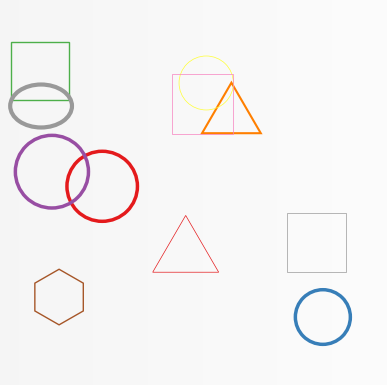[{"shape": "triangle", "thickness": 0.5, "radius": 0.49, "center": [0.479, 0.342]}, {"shape": "circle", "thickness": 2.5, "radius": 0.45, "center": [0.264, 0.516]}, {"shape": "circle", "thickness": 2.5, "radius": 0.35, "center": [0.833, 0.177]}, {"shape": "square", "thickness": 1, "radius": 0.37, "center": [0.104, 0.816]}, {"shape": "circle", "thickness": 2.5, "radius": 0.47, "center": [0.134, 0.554]}, {"shape": "triangle", "thickness": 1.5, "radius": 0.44, "center": [0.597, 0.698]}, {"shape": "circle", "thickness": 0.5, "radius": 0.35, "center": [0.532, 0.784]}, {"shape": "hexagon", "thickness": 1, "radius": 0.36, "center": [0.152, 0.228]}, {"shape": "square", "thickness": 0.5, "radius": 0.39, "center": [0.522, 0.73]}, {"shape": "oval", "thickness": 3, "radius": 0.4, "center": [0.106, 0.725]}, {"shape": "square", "thickness": 0.5, "radius": 0.38, "center": [0.817, 0.37]}]